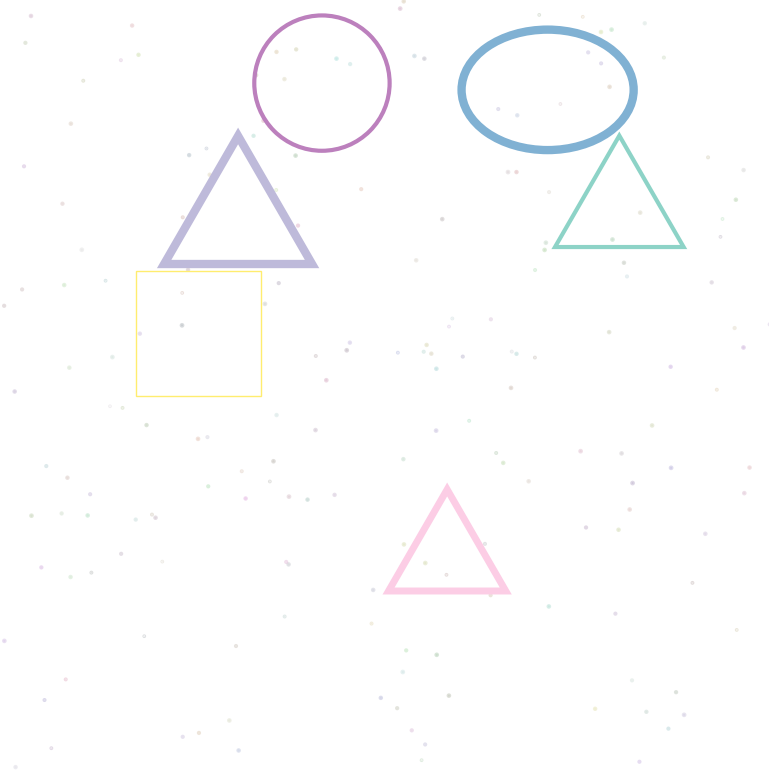[{"shape": "triangle", "thickness": 1.5, "radius": 0.48, "center": [0.804, 0.727]}, {"shape": "triangle", "thickness": 3, "radius": 0.55, "center": [0.309, 0.713]}, {"shape": "oval", "thickness": 3, "radius": 0.56, "center": [0.711, 0.883]}, {"shape": "triangle", "thickness": 2.5, "radius": 0.44, "center": [0.581, 0.276]}, {"shape": "circle", "thickness": 1.5, "radius": 0.44, "center": [0.418, 0.892]}, {"shape": "square", "thickness": 0.5, "radius": 0.41, "center": [0.258, 0.567]}]